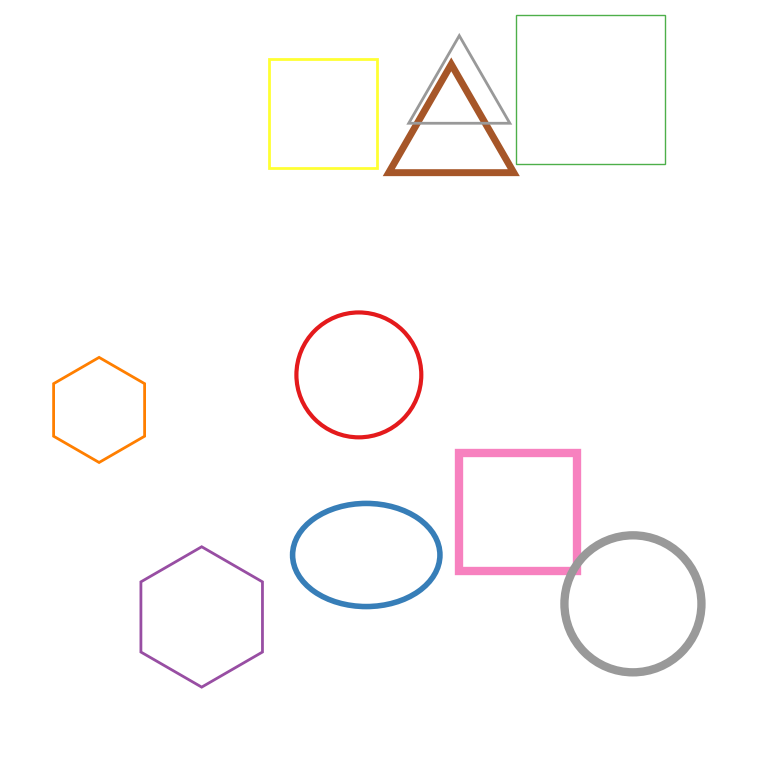[{"shape": "circle", "thickness": 1.5, "radius": 0.41, "center": [0.466, 0.513]}, {"shape": "oval", "thickness": 2, "radius": 0.48, "center": [0.476, 0.279]}, {"shape": "square", "thickness": 0.5, "radius": 0.48, "center": [0.766, 0.884]}, {"shape": "hexagon", "thickness": 1, "radius": 0.46, "center": [0.262, 0.199]}, {"shape": "hexagon", "thickness": 1, "radius": 0.34, "center": [0.129, 0.468]}, {"shape": "square", "thickness": 1, "radius": 0.35, "center": [0.42, 0.853]}, {"shape": "triangle", "thickness": 2.5, "radius": 0.47, "center": [0.586, 0.823]}, {"shape": "square", "thickness": 3, "radius": 0.38, "center": [0.673, 0.336]}, {"shape": "triangle", "thickness": 1, "radius": 0.38, "center": [0.596, 0.878]}, {"shape": "circle", "thickness": 3, "radius": 0.44, "center": [0.822, 0.216]}]